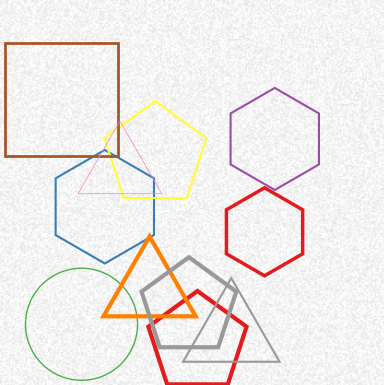[{"shape": "hexagon", "thickness": 2.5, "radius": 0.57, "center": [0.687, 0.398]}, {"shape": "pentagon", "thickness": 3, "radius": 0.67, "center": [0.513, 0.11]}, {"shape": "hexagon", "thickness": 1.5, "radius": 0.74, "center": [0.272, 0.463]}, {"shape": "circle", "thickness": 1, "radius": 0.73, "center": [0.212, 0.158]}, {"shape": "hexagon", "thickness": 1.5, "radius": 0.66, "center": [0.714, 0.639]}, {"shape": "triangle", "thickness": 3, "radius": 0.69, "center": [0.389, 0.248]}, {"shape": "pentagon", "thickness": 1.5, "radius": 0.7, "center": [0.404, 0.598]}, {"shape": "square", "thickness": 2, "radius": 0.73, "center": [0.16, 0.741]}, {"shape": "triangle", "thickness": 0.5, "radius": 0.63, "center": [0.311, 0.56]}, {"shape": "pentagon", "thickness": 3, "radius": 0.65, "center": [0.491, 0.203]}, {"shape": "triangle", "thickness": 1.5, "radius": 0.72, "center": [0.601, 0.133]}]